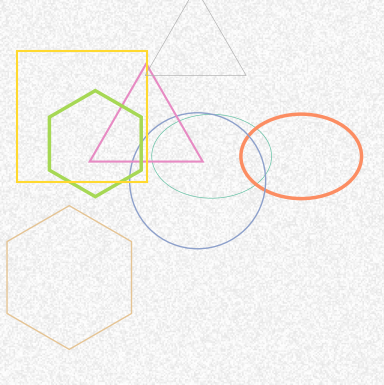[{"shape": "oval", "thickness": 0.5, "radius": 0.78, "center": [0.55, 0.594]}, {"shape": "oval", "thickness": 2.5, "radius": 0.78, "center": [0.782, 0.594]}, {"shape": "circle", "thickness": 1, "radius": 0.88, "center": [0.513, 0.53]}, {"shape": "triangle", "thickness": 1.5, "radius": 0.85, "center": [0.38, 0.665]}, {"shape": "hexagon", "thickness": 2.5, "radius": 0.69, "center": [0.248, 0.627]}, {"shape": "square", "thickness": 1.5, "radius": 0.85, "center": [0.213, 0.698]}, {"shape": "hexagon", "thickness": 1, "radius": 0.93, "center": [0.18, 0.279]}, {"shape": "triangle", "thickness": 0.5, "radius": 0.76, "center": [0.508, 0.88]}]